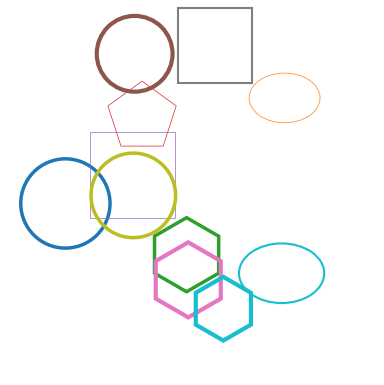[{"shape": "circle", "thickness": 2.5, "radius": 0.58, "center": [0.17, 0.472]}, {"shape": "oval", "thickness": 0.5, "radius": 0.46, "center": [0.739, 0.746]}, {"shape": "hexagon", "thickness": 2.5, "radius": 0.48, "center": [0.485, 0.338]}, {"shape": "pentagon", "thickness": 0.5, "radius": 0.47, "center": [0.369, 0.696]}, {"shape": "square", "thickness": 0.5, "radius": 0.55, "center": [0.344, 0.546]}, {"shape": "circle", "thickness": 3, "radius": 0.49, "center": [0.35, 0.86]}, {"shape": "hexagon", "thickness": 3, "radius": 0.49, "center": [0.489, 0.273]}, {"shape": "square", "thickness": 1.5, "radius": 0.48, "center": [0.558, 0.882]}, {"shape": "circle", "thickness": 2.5, "radius": 0.55, "center": [0.346, 0.493]}, {"shape": "hexagon", "thickness": 3, "radius": 0.41, "center": [0.58, 0.198]}, {"shape": "oval", "thickness": 1.5, "radius": 0.55, "center": [0.731, 0.29]}]